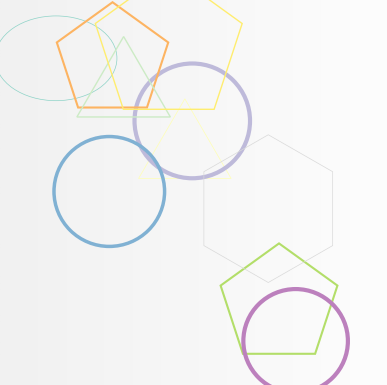[{"shape": "oval", "thickness": 0.5, "radius": 0.79, "center": [0.145, 0.849]}, {"shape": "triangle", "thickness": 0.5, "radius": 0.69, "center": [0.477, 0.605]}, {"shape": "circle", "thickness": 3, "radius": 0.75, "center": [0.496, 0.686]}, {"shape": "circle", "thickness": 2.5, "radius": 0.71, "center": [0.282, 0.503]}, {"shape": "pentagon", "thickness": 1.5, "radius": 0.76, "center": [0.29, 0.843]}, {"shape": "pentagon", "thickness": 1.5, "radius": 0.79, "center": [0.72, 0.209]}, {"shape": "hexagon", "thickness": 0.5, "radius": 0.96, "center": [0.692, 0.458]}, {"shape": "circle", "thickness": 3, "radius": 0.67, "center": [0.763, 0.114]}, {"shape": "triangle", "thickness": 1, "radius": 0.7, "center": [0.319, 0.766]}, {"shape": "pentagon", "thickness": 1, "radius": 1.0, "center": [0.435, 0.877]}]